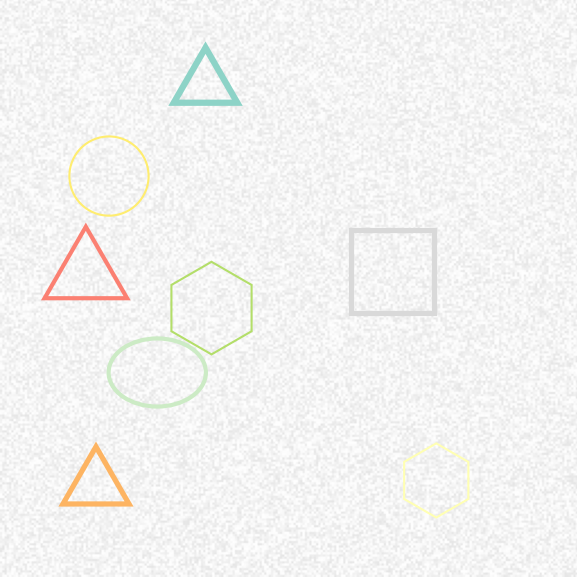[{"shape": "triangle", "thickness": 3, "radius": 0.32, "center": [0.356, 0.853]}, {"shape": "hexagon", "thickness": 1, "radius": 0.32, "center": [0.755, 0.167]}, {"shape": "triangle", "thickness": 2, "radius": 0.41, "center": [0.149, 0.524]}, {"shape": "triangle", "thickness": 2.5, "radius": 0.33, "center": [0.166, 0.16]}, {"shape": "hexagon", "thickness": 1, "radius": 0.4, "center": [0.366, 0.466]}, {"shape": "square", "thickness": 2.5, "radius": 0.36, "center": [0.68, 0.529]}, {"shape": "oval", "thickness": 2, "radius": 0.42, "center": [0.272, 0.354]}, {"shape": "circle", "thickness": 1, "radius": 0.34, "center": [0.189, 0.694]}]